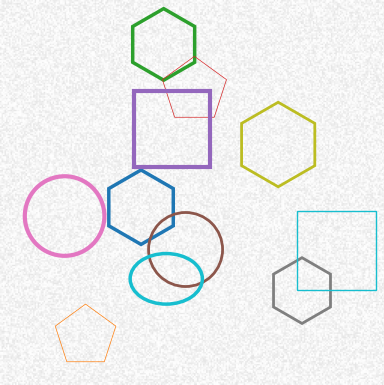[{"shape": "hexagon", "thickness": 2.5, "radius": 0.48, "center": [0.366, 0.462]}, {"shape": "pentagon", "thickness": 0.5, "radius": 0.41, "center": [0.222, 0.127]}, {"shape": "hexagon", "thickness": 2.5, "radius": 0.46, "center": [0.425, 0.885]}, {"shape": "pentagon", "thickness": 0.5, "radius": 0.44, "center": [0.505, 0.766]}, {"shape": "square", "thickness": 3, "radius": 0.49, "center": [0.446, 0.666]}, {"shape": "circle", "thickness": 2, "radius": 0.48, "center": [0.482, 0.352]}, {"shape": "circle", "thickness": 3, "radius": 0.52, "center": [0.168, 0.439]}, {"shape": "hexagon", "thickness": 2, "radius": 0.43, "center": [0.784, 0.245]}, {"shape": "hexagon", "thickness": 2, "radius": 0.55, "center": [0.723, 0.625]}, {"shape": "oval", "thickness": 2.5, "radius": 0.47, "center": [0.432, 0.276]}, {"shape": "square", "thickness": 1, "radius": 0.51, "center": [0.874, 0.35]}]